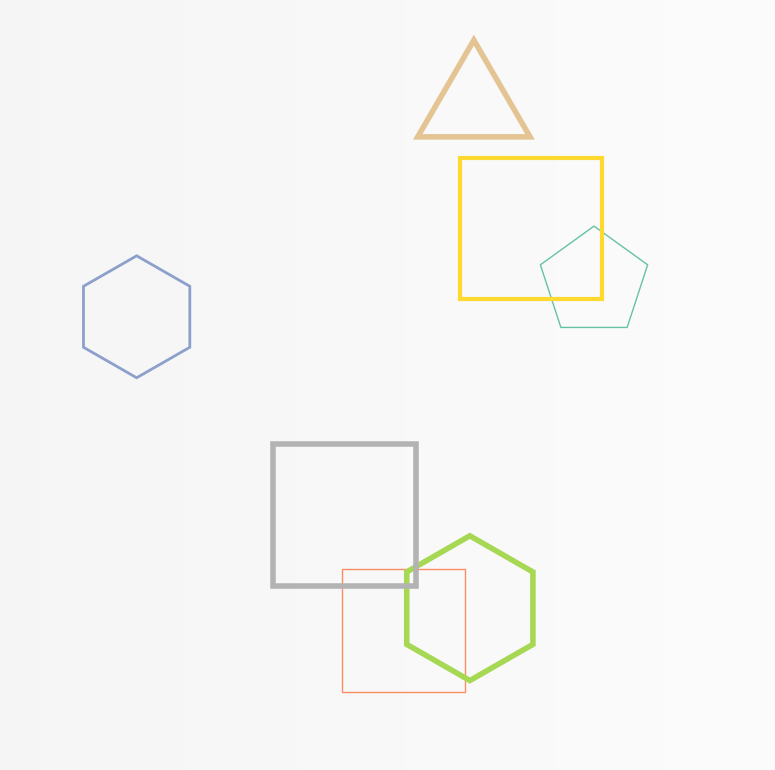[{"shape": "pentagon", "thickness": 0.5, "radius": 0.36, "center": [0.766, 0.634]}, {"shape": "square", "thickness": 0.5, "radius": 0.4, "center": [0.521, 0.181]}, {"shape": "hexagon", "thickness": 1, "radius": 0.4, "center": [0.176, 0.589]}, {"shape": "hexagon", "thickness": 2, "radius": 0.47, "center": [0.606, 0.21]}, {"shape": "square", "thickness": 1.5, "radius": 0.46, "center": [0.685, 0.703]}, {"shape": "triangle", "thickness": 2, "radius": 0.42, "center": [0.611, 0.864]}, {"shape": "square", "thickness": 2, "radius": 0.46, "center": [0.444, 0.331]}]